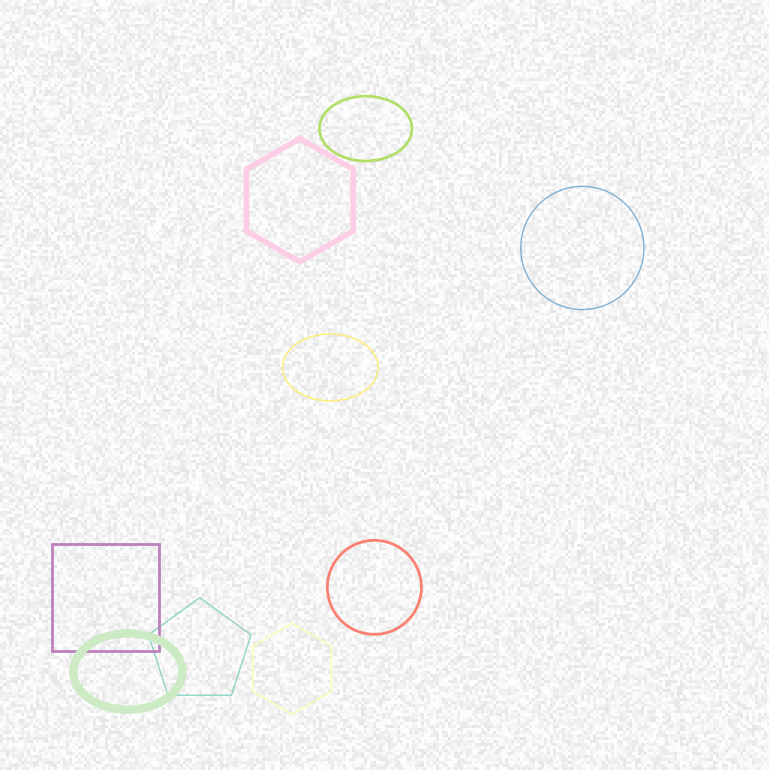[{"shape": "pentagon", "thickness": 0.5, "radius": 0.35, "center": [0.259, 0.154]}, {"shape": "hexagon", "thickness": 0.5, "radius": 0.3, "center": [0.379, 0.132]}, {"shape": "circle", "thickness": 1, "radius": 0.31, "center": [0.486, 0.237]}, {"shape": "circle", "thickness": 0.5, "radius": 0.4, "center": [0.756, 0.678]}, {"shape": "oval", "thickness": 1, "radius": 0.3, "center": [0.475, 0.833]}, {"shape": "hexagon", "thickness": 2, "radius": 0.4, "center": [0.389, 0.74]}, {"shape": "square", "thickness": 1, "radius": 0.35, "center": [0.137, 0.224]}, {"shape": "oval", "thickness": 3, "radius": 0.35, "center": [0.166, 0.128]}, {"shape": "oval", "thickness": 0.5, "radius": 0.31, "center": [0.429, 0.523]}]